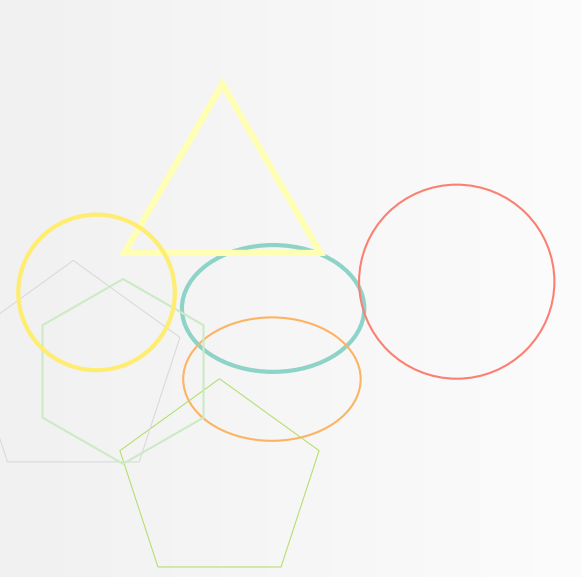[{"shape": "oval", "thickness": 2, "radius": 0.78, "center": [0.47, 0.465]}, {"shape": "triangle", "thickness": 3, "radius": 0.97, "center": [0.383, 0.659]}, {"shape": "circle", "thickness": 1, "radius": 0.84, "center": [0.786, 0.511]}, {"shape": "oval", "thickness": 1, "radius": 0.76, "center": [0.468, 0.343]}, {"shape": "pentagon", "thickness": 0.5, "radius": 0.9, "center": [0.378, 0.163]}, {"shape": "pentagon", "thickness": 0.5, "radius": 0.96, "center": [0.126, 0.355]}, {"shape": "hexagon", "thickness": 1, "radius": 0.8, "center": [0.212, 0.356]}, {"shape": "circle", "thickness": 2, "radius": 0.67, "center": [0.166, 0.493]}]